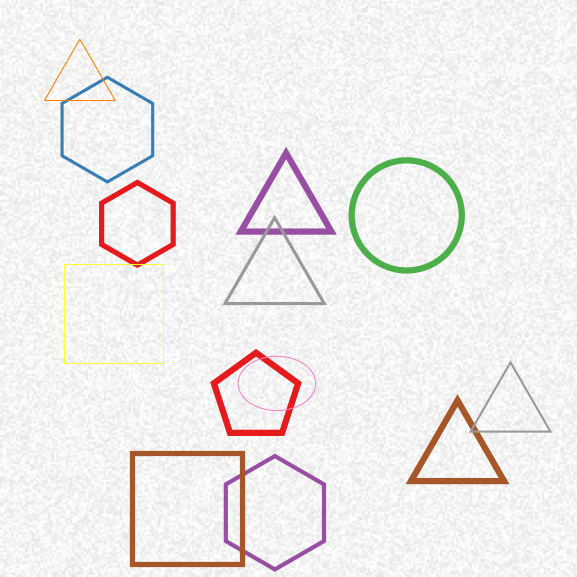[{"shape": "hexagon", "thickness": 2.5, "radius": 0.36, "center": [0.238, 0.612]}, {"shape": "pentagon", "thickness": 3, "radius": 0.38, "center": [0.443, 0.312]}, {"shape": "hexagon", "thickness": 1.5, "radius": 0.45, "center": [0.186, 0.775]}, {"shape": "circle", "thickness": 3, "radius": 0.48, "center": [0.704, 0.626]}, {"shape": "hexagon", "thickness": 2, "radius": 0.49, "center": [0.476, 0.111]}, {"shape": "triangle", "thickness": 3, "radius": 0.45, "center": [0.495, 0.643]}, {"shape": "triangle", "thickness": 0.5, "radius": 0.35, "center": [0.138, 0.861]}, {"shape": "square", "thickness": 0.5, "radius": 0.43, "center": [0.196, 0.457]}, {"shape": "square", "thickness": 2.5, "radius": 0.48, "center": [0.324, 0.119]}, {"shape": "triangle", "thickness": 3, "radius": 0.47, "center": [0.792, 0.213]}, {"shape": "oval", "thickness": 0.5, "radius": 0.34, "center": [0.479, 0.335]}, {"shape": "triangle", "thickness": 1, "radius": 0.4, "center": [0.884, 0.292]}, {"shape": "triangle", "thickness": 1.5, "radius": 0.5, "center": [0.476, 0.523]}]